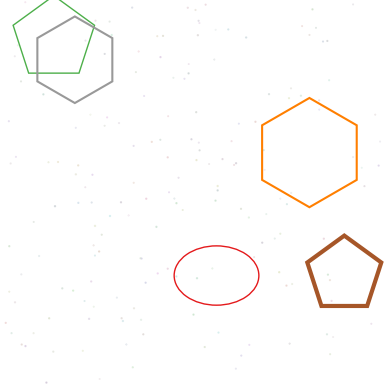[{"shape": "oval", "thickness": 1, "radius": 0.55, "center": [0.562, 0.284]}, {"shape": "pentagon", "thickness": 1, "radius": 0.56, "center": [0.14, 0.9]}, {"shape": "hexagon", "thickness": 1.5, "radius": 0.71, "center": [0.804, 0.604]}, {"shape": "pentagon", "thickness": 3, "radius": 0.51, "center": [0.894, 0.287]}, {"shape": "hexagon", "thickness": 1.5, "radius": 0.56, "center": [0.194, 0.845]}]